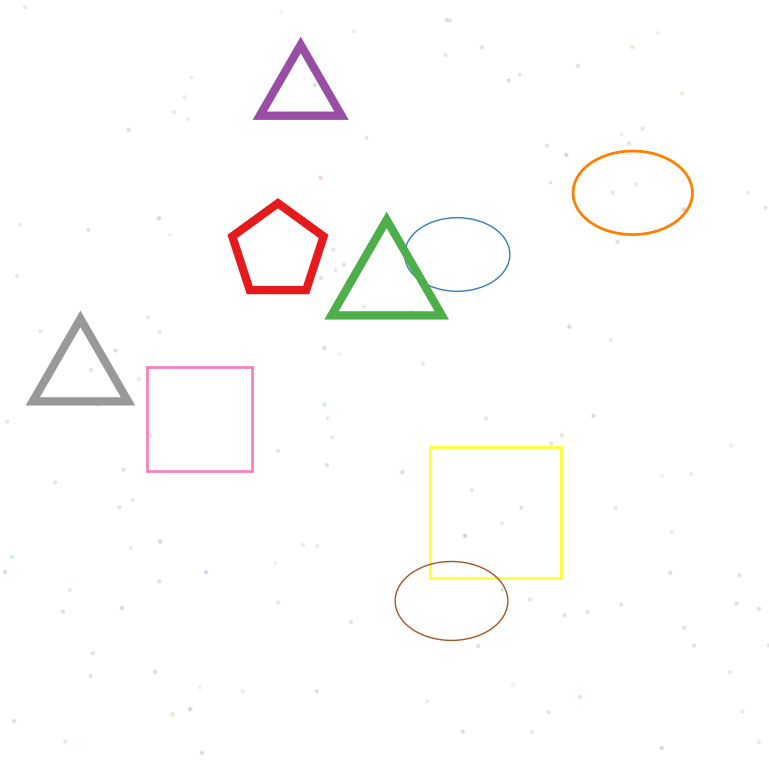[{"shape": "pentagon", "thickness": 3, "radius": 0.31, "center": [0.361, 0.674]}, {"shape": "oval", "thickness": 0.5, "radius": 0.34, "center": [0.594, 0.669]}, {"shape": "triangle", "thickness": 3, "radius": 0.41, "center": [0.502, 0.632]}, {"shape": "triangle", "thickness": 3, "radius": 0.31, "center": [0.391, 0.88]}, {"shape": "oval", "thickness": 1, "radius": 0.39, "center": [0.822, 0.75]}, {"shape": "square", "thickness": 1, "radius": 0.42, "center": [0.644, 0.334]}, {"shape": "oval", "thickness": 0.5, "radius": 0.37, "center": [0.586, 0.22]}, {"shape": "square", "thickness": 1, "radius": 0.34, "center": [0.259, 0.455]}, {"shape": "triangle", "thickness": 3, "radius": 0.36, "center": [0.104, 0.514]}]